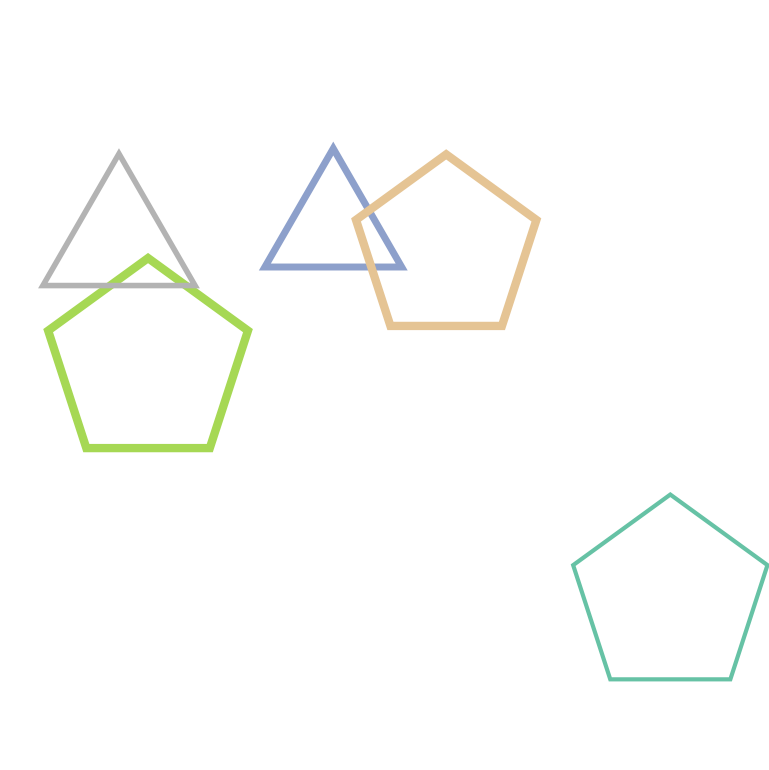[{"shape": "pentagon", "thickness": 1.5, "radius": 0.66, "center": [0.871, 0.225]}, {"shape": "triangle", "thickness": 2.5, "radius": 0.51, "center": [0.433, 0.705]}, {"shape": "pentagon", "thickness": 3, "radius": 0.68, "center": [0.192, 0.528]}, {"shape": "pentagon", "thickness": 3, "radius": 0.62, "center": [0.579, 0.676]}, {"shape": "triangle", "thickness": 2, "radius": 0.57, "center": [0.155, 0.686]}]